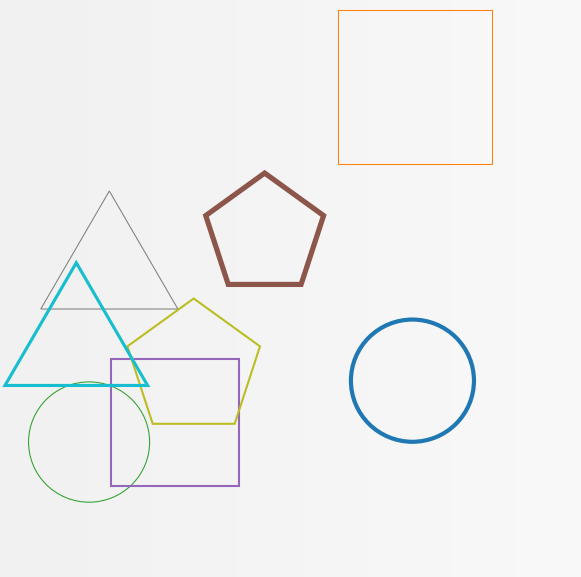[{"shape": "circle", "thickness": 2, "radius": 0.53, "center": [0.71, 0.34]}, {"shape": "square", "thickness": 0.5, "radius": 0.66, "center": [0.714, 0.848]}, {"shape": "circle", "thickness": 0.5, "radius": 0.52, "center": [0.153, 0.234]}, {"shape": "square", "thickness": 1, "radius": 0.55, "center": [0.301, 0.268]}, {"shape": "pentagon", "thickness": 2.5, "radius": 0.53, "center": [0.455, 0.593]}, {"shape": "triangle", "thickness": 0.5, "radius": 0.68, "center": [0.188, 0.532]}, {"shape": "pentagon", "thickness": 1, "radius": 0.6, "center": [0.333, 0.362]}, {"shape": "triangle", "thickness": 1.5, "radius": 0.71, "center": [0.131, 0.402]}]